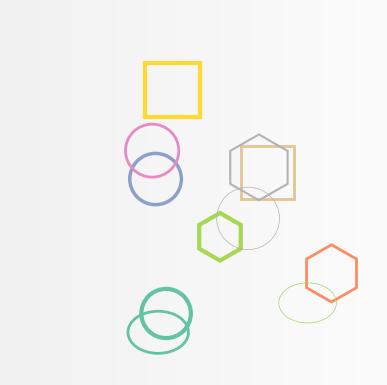[{"shape": "circle", "thickness": 3, "radius": 0.32, "center": [0.429, 0.186]}, {"shape": "oval", "thickness": 2, "radius": 0.39, "center": [0.408, 0.137]}, {"shape": "hexagon", "thickness": 2, "radius": 0.37, "center": [0.856, 0.29]}, {"shape": "circle", "thickness": 2.5, "radius": 0.33, "center": [0.401, 0.535]}, {"shape": "circle", "thickness": 2, "radius": 0.34, "center": [0.393, 0.609]}, {"shape": "hexagon", "thickness": 3, "radius": 0.31, "center": [0.568, 0.385]}, {"shape": "oval", "thickness": 0.5, "radius": 0.37, "center": [0.794, 0.213]}, {"shape": "square", "thickness": 3, "radius": 0.35, "center": [0.445, 0.766]}, {"shape": "square", "thickness": 2, "radius": 0.34, "center": [0.691, 0.552]}, {"shape": "hexagon", "thickness": 1.5, "radius": 0.43, "center": [0.668, 0.565]}, {"shape": "circle", "thickness": 0.5, "radius": 0.41, "center": [0.64, 0.433]}]